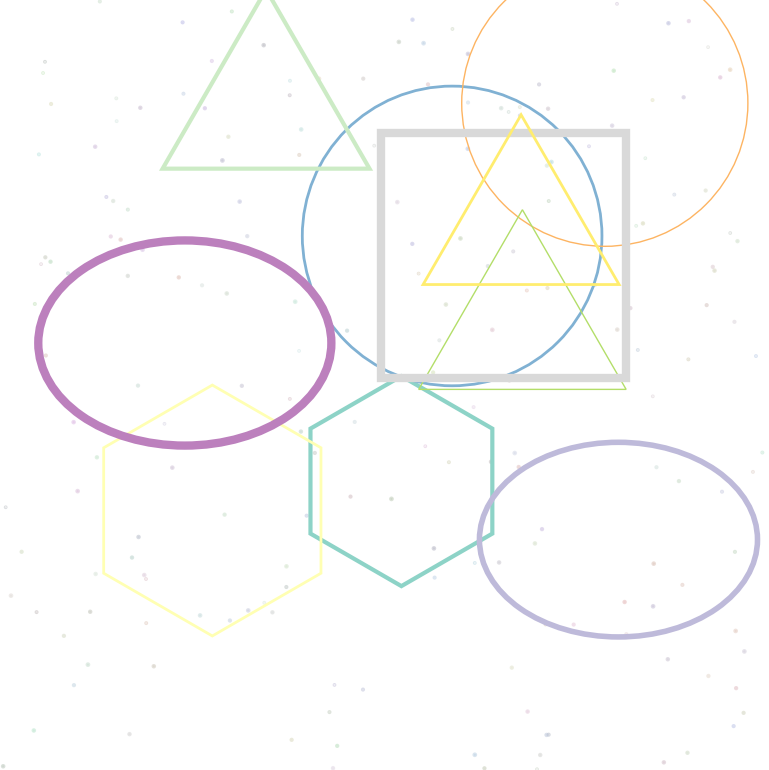[{"shape": "hexagon", "thickness": 1.5, "radius": 0.68, "center": [0.521, 0.375]}, {"shape": "hexagon", "thickness": 1, "radius": 0.81, "center": [0.276, 0.337]}, {"shape": "oval", "thickness": 2, "radius": 0.9, "center": [0.803, 0.299]}, {"shape": "circle", "thickness": 1, "radius": 0.97, "center": [0.587, 0.694]}, {"shape": "circle", "thickness": 0.5, "radius": 0.93, "center": [0.785, 0.866]}, {"shape": "triangle", "thickness": 0.5, "radius": 0.78, "center": [0.678, 0.572]}, {"shape": "square", "thickness": 3, "radius": 0.79, "center": [0.654, 0.669]}, {"shape": "oval", "thickness": 3, "radius": 0.95, "center": [0.24, 0.555]}, {"shape": "triangle", "thickness": 1.5, "radius": 0.78, "center": [0.346, 0.859]}, {"shape": "triangle", "thickness": 1, "radius": 0.73, "center": [0.677, 0.704]}]